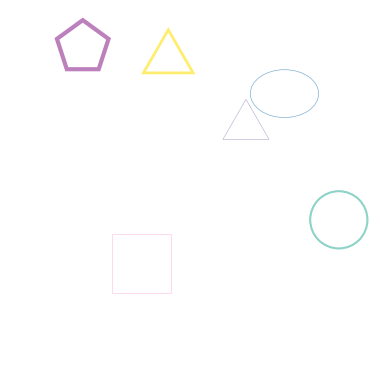[{"shape": "circle", "thickness": 1.5, "radius": 0.37, "center": [0.88, 0.429]}, {"shape": "triangle", "thickness": 0.5, "radius": 0.35, "center": [0.639, 0.673]}, {"shape": "oval", "thickness": 0.5, "radius": 0.44, "center": [0.739, 0.757]}, {"shape": "square", "thickness": 0.5, "radius": 0.38, "center": [0.368, 0.315]}, {"shape": "pentagon", "thickness": 3, "radius": 0.35, "center": [0.215, 0.877]}, {"shape": "triangle", "thickness": 2, "radius": 0.37, "center": [0.437, 0.848]}]